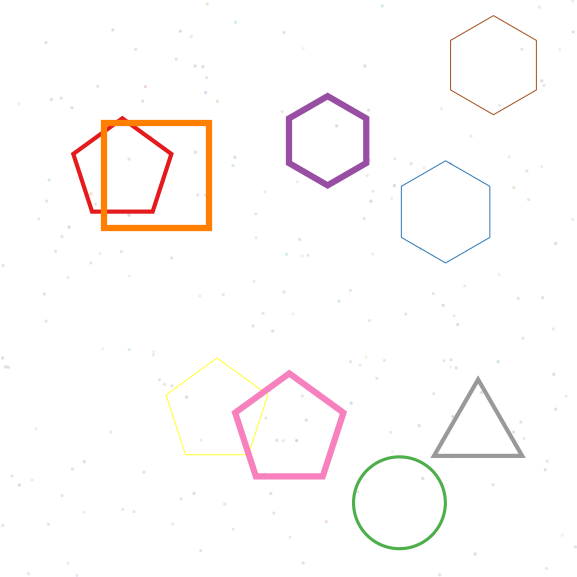[{"shape": "pentagon", "thickness": 2, "radius": 0.45, "center": [0.212, 0.705]}, {"shape": "hexagon", "thickness": 0.5, "radius": 0.44, "center": [0.772, 0.632]}, {"shape": "circle", "thickness": 1.5, "radius": 0.4, "center": [0.692, 0.129]}, {"shape": "hexagon", "thickness": 3, "radius": 0.39, "center": [0.567, 0.755]}, {"shape": "square", "thickness": 3, "radius": 0.45, "center": [0.271, 0.695]}, {"shape": "pentagon", "thickness": 0.5, "radius": 0.46, "center": [0.376, 0.287]}, {"shape": "hexagon", "thickness": 0.5, "radius": 0.43, "center": [0.855, 0.886]}, {"shape": "pentagon", "thickness": 3, "radius": 0.49, "center": [0.501, 0.254]}, {"shape": "triangle", "thickness": 2, "radius": 0.44, "center": [0.828, 0.254]}]